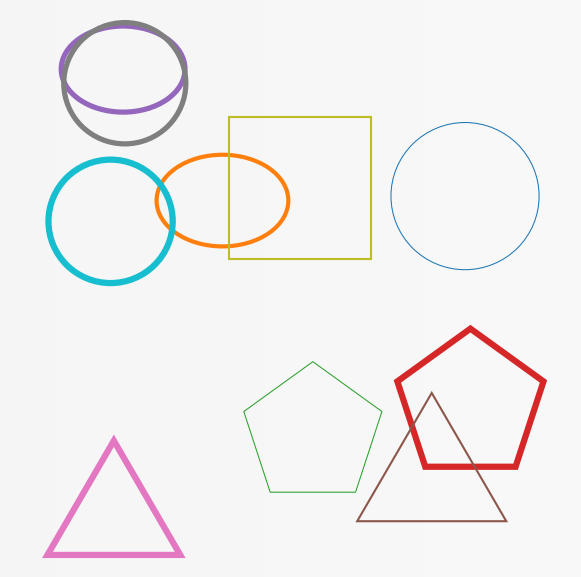[{"shape": "circle", "thickness": 0.5, "radius": 0.64, "center": [0.8, 0.66]}, {"shape": "oval", "thickness": 2, "radius": 0.57, "center": [0.383, 0.652]}, {"shape": "pentagon", "thickness": 0.5, "radius": 0.62, "center": [0.538, 0.248]}, {"shape": "pentagon", "thickness": 3, "radius": 0.66, "center": [0.809, 0.298]}, {"shape": "oval", "thickness": 2.5, "radius": 0.53, "center": [0.212, 0.88]}, {"shape": "triangle", "thickness": 1, "radius": 0.74, "center": [0.743, 0.171]}, {"shape": "triangle", "thickness": 3, "radius": 0.66, "center": [0.196, 0.104]}, {"shape": "circle", "thickness": 2.5, "radius": 0.53, "center": [0.215, 0.855]}, {"shape": "square", "thickness": 1, "radius": 0.61, "center": [0.517, 0.673]}, {"shape": "circle", "thickness": 3, "radius": 0.53, "center": [0.19, 0.616]}]